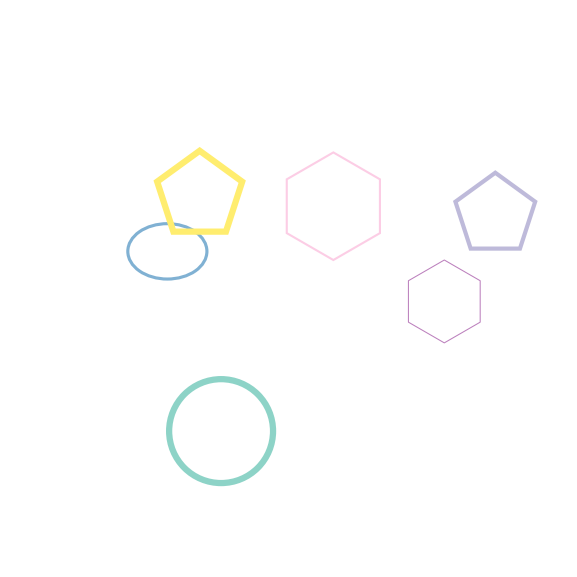[{"shape": "circle", "thickness": 3, "radius": 0.45, "center": [0.383, 0.253]}, {"shape": "pentagon", "thickness": 2, "radius": 0.36, "center": [0.858, 0.627]}, {"shape": "oval", "thickness": 1.5, "radius": 0.34, "center": [0.29, 0.564]}, {"shape": "hexagon", "thickness": 1, "radius": 0.47, "center": [0.577, 0.642]}, {"shape": "hexagon", "thickness": 0.5, "radius": 0.36, "center": [0.769, 0.477]}, {"shape": "pentagon", "thickness": 3, "radius": 0.39, "center": [0.346, 0.661]}]